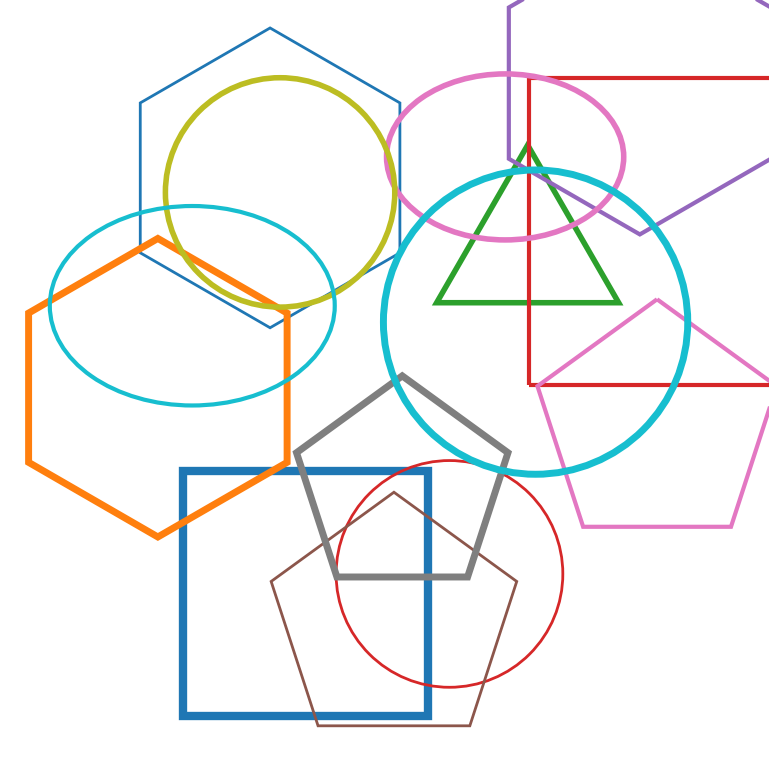[{"shape": "square", "thickness": 3, "radius": 0.8, "center": [0.397, 0.23]}, {"shape": "hexagon", "thickness": 1, "radius": 0.97, "center": [0.351, 0.769]}, {"shape": "hexagon", "thickness": 2.5, "radius": 0.97, "center": [0.205, 0.496]}, {"shape": "triangle", "thickness": 2, "radius": 0.68, "center": [0.685, 0.675]}, {"shape": "square", "thickness": 1.5, "radius": 1.0, "center": [0.886, 0.7]}, {"shape": "circle", "thickness": 1, "radius": 0.74, "center": [0.584, 0.255]}, {"shape": "hexagon", "thickness": 1.5, "radius": 0.98, "center": [0.831, 0.892]}, {"shape": "pentagon", "thickness": 1, "radius": 0.84, "center": [0.512, 0.193]}, {"shape": "oval", "thickness": 2, "radius": 0.77, "center": [0.656, 0.796]}, {"shape": "pentagon", "thickness": 1.5, "radius": 0.82, "center": [0.853, 0.448]}, {"shape": "pentagon", "thickness": 2.5, "radius": 0.72, "center": [0.522, 0.367]}, {"shape": "circle", "thickness": 2, "radius": 0.74, "center": [0.364, 0.75]}, {"shape": "oval", "thickness": 1.5, "radius": 0.93, "center": [0.25, 0.603]}, {"shape": "circle", "thickness": 2.5, "radius": 0.99, "center": [0.696, 0.582]}]